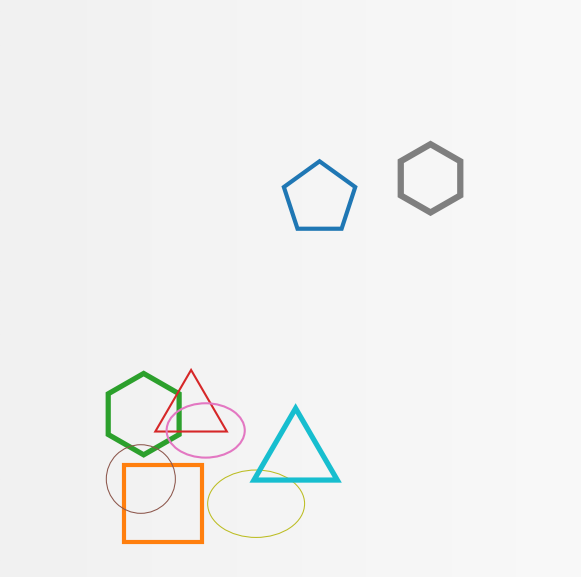[{"shape": "pentagon", "thickness": 2, "radius": 0.32, "center": [0.55, 0.655]}, {"shape": "square", "thickness": 2, "radius": 0.33, "center": [0.281, 0.127]}, {"shape": "hexagon", "thickness": 2.5, "radius": 0.35, "center": [0.247, 0.282]}, {"shape": "triangle", "thickness": 1, "radius": 0.36, "center": [0.329, 0.287]}, {"shape": "circle", "thickness": 0.5, "radius": 0.3, "center": [0.242, 0.17]}, {"shape": "oval", "thickness": 1, "radius": 0.34, "center": [0.354, 0.254]}, {"shape": "hexagon", "thickness": 3, "radius": 0.3, "center": [0.741, 0.69]}, {"shape": "oval", "thickness": 0.5, "radius": 0.42, "center": [0.441, 0.127]}, {"shape": "triangle", "thickness": 2.5, "radius": 0.41, "center": [0.509, 0.209]}]